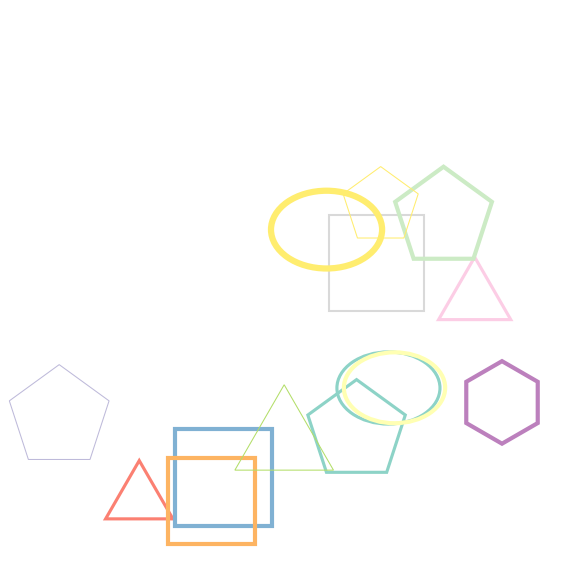[{"shape": "oval", "thickness": 1.5, "radius": 0.45, "center": [0.673, 0.327]}, {"shape": "pentagon", "thickness": 1.5, "radius": 0.44, "center": [0.617, 0.253]}, {"shape": "oval", "thickness": 2, "radius": 0.44, "center": [0.683, 0.328]}, {"shape": "pentagon", "thickness": 0.5, "radius": 0.45, "center": [0.103, 0.277]}, {"shape": "triangle", "thickness": 1.5, "radius": 0.34, "center": [0.241, 0.134]}, {"shape": "square", "thickness": 2, "radius": 0.42, "center": [0.387, 0.173]}, {"shape": "square", "thickness": 2, "radius": 0.38, "center": [0.366, 0.132]}, {"shape": "triangle", "thickness": 0.5, "radius": 0.49, "center": [0.492, 0.234]}, {"shape": "triangle", "thickness": 1.5, "radius": 0.36, "center": [0.822, 0.482]}, {"shape": "square", "thickness": 1, "radius": 0.41, "center": [0.652, 0.543]}, {"shape": "hexagon", "thickness": 2, "radius": 0.36, "center": [0.869, 0.302]}, {"shape": "pentagon", "thickness": 2, "radius": 0.44, "center": [0.768, 0.622]}, {"shape": "oval", "thickness": 3, "radius": 0.48, "center": [0.565, 0.602]}, {"shape": "pentagon", "thickness": 0.5, "radius": 0.34, "center": [0.659, 0.642]}]